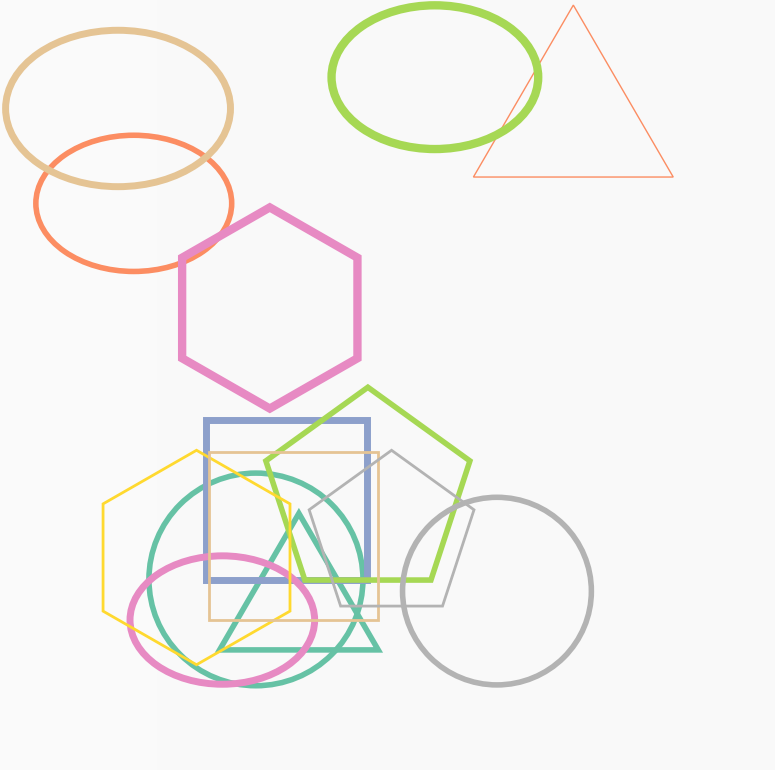[{"shape": "circle", "thickness": 2, "radius": 0.69, "center": [0.33, 0.248]}, {"shape": "triangle", "thickness": 2, "radius": 0.59, "center": [0.386, 0.215]}, {"shape": "oval", "thickness": 2, "radius": 0.63, "center": [0.173, 0.736]}, {"shape": "triangle", "thickness": 0.5, "radius": 0.74, "center": [0.74, 0.845]}, {"shape": "square", "thickness": 2.5, "radius": 0.52, "center": [0.369, 0.351]}, {"shape": "oval", "thickness": 2.5, "radius": 0.6, "center": [0.287, 0.195]}, {"shape": "hexagon", "thickness": 3, "radius": 0.65, "center": [0.348, 0.6]}, {"shape": "pentagon", "thickness": 2, "radius": 0.69, "center": [0.475, 0.359]}, {"shape": "oval", "thickness": 3, "radius": 0.67, "center": [0.561, 0.9]}, {"shape": "hexagon", "thickness": 1, "radius": 0.7, "center": [0.254, 0.276]}, {"shape": "oval", "thickness": 2.5, "radius": 0.73, "center": [0.152, 0.859]}, {"shape": "square", "thickness": 1, "radius": 0.55, "center": [0.379, 0.304]}, {"shape": "pentagon", "thickness": 1, "radius": 0.56, "center": [0.505, 0.303]}, {"shape": "circle", "thickness": 2, "radius": 0.61, "center": [0.641, 0.232]}]